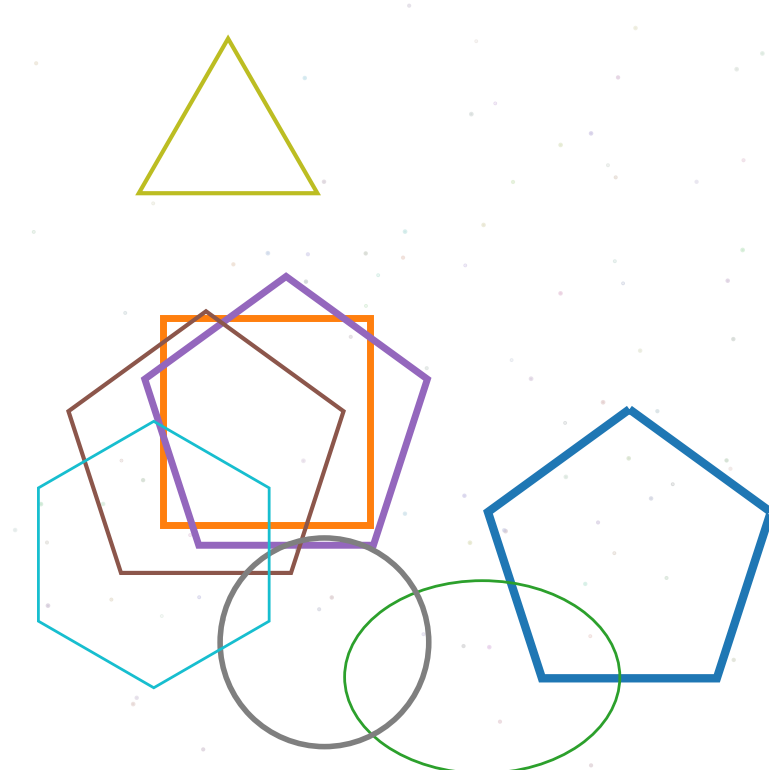[{"shape": "pentagon", "thickness": 3, "radius": 0.97, "center": [0.817, 0.275]}, {"shape": "square", "thickness": 2.5, "radius": 0.67, "center": [0.346, 0.452]}, {"shape": "oval", "thickness": 1, "radius": 0.89, "center": [0.626, 0.121]}, {"shape": "pentagon", "thickness": 2.5, "radius": 0.96, "center": [0.372, 0.448]}, {"shape": "pentagon", "thickness": 1.5, "radius": 0.94, "center": [0.268, 0.408]}, {"shape": "circle", "thickness": 2, "radius": 0.68, "center": [0.421, 0.166]}, {"shape": "triangle", "thickness": 1.5, "radius": 0.67, "center": [0.296, 0.816]}, {"shape": "hexagon", "thickness": 1, "radius": 0.87, "center": [0.2, 0.28]}]